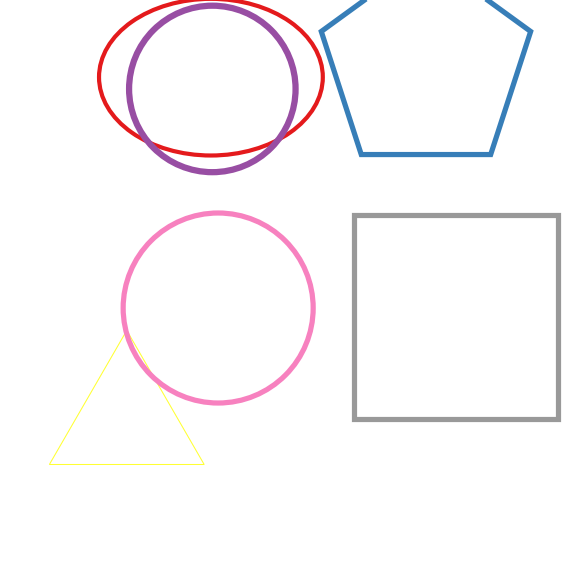[{"shape": "oval", "thickness": 2, "radius": 0.97, "center": [0.365, 0.866]}, {"shape": "pentagon", "thickness": 2.5, "radius": 0.95, "center": [0.738, 0.886]}, {"shape": "circle", "thickness": 3, "radius": 0.72, "center": [0.368, 0.845]}, {"shape": "triangle", "thickness": 0.5, "radius": 0.77, "center": [0.22, 0.272]}, {"shape": "circle", "thickness": 2.5, "radius": 0.82, "center": [0.378, 0.466]}, {"shape": "square", "thickness": 2.5, "radius": 0.88, "center": [0.79, 0.45]}]